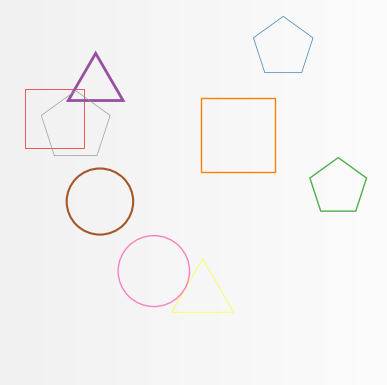[{"shape": "square", "thickness": 0.5, "radius": 0.38, "center": [0.141, 0.692]}, {"shape": "pentagon", "thickness": 0.5, "radius": 0.4, "center": [0.731, 0.877]}, {"shape": "pentagon", "thickness": 1, "radius": 0.38, "center": [0.873, 0.514]}, {"shape": "triangle", "thickness": 2, "radius": 0.41, "center": [0.247, 0.78]}, {"shape": "square", "thickness": 1, "radius": 0.48, "center": [0.615, 0.648]}, {"shape": "triangle", "thickness": 0.5, "radius": 0.46, "center": [0.523, 0.235]}, {"shape": "circle", "thickness": 1.5, "radius": 0.43, "center": [0.258, 0.476]}, {"shape": "circle", "thickness": 1, "radius": 0.46, "center": [0.397, 0.296]}, {"shape": "pentagon", "thickness": 0.5, "radius": 0.47, "center": [0.195, 0.671]}]